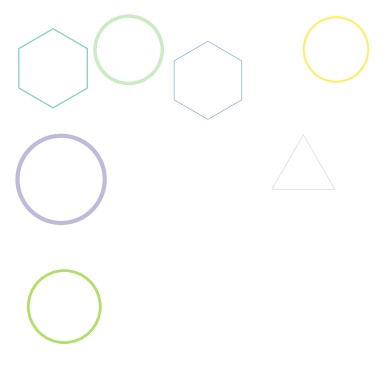[{"shape": "hexagon", "thickness": 1, "radius": 0.51, "center": [0.138, 0.823]}, {"shape": "circle", "thickness": 3, "radius": 0.57, "center": [0.159, 0.534]}, {"shape": "hexagon", "thickness": 0.5, "radius": 0.51, "center": [0.54, 0.791]}, {"shape": "circle", "thickness": 2, "radius": 0.47, "center": [0.167, 0.204]}, {"shape": "triangle", "thickness": 0.5, "radius": 0.47, "center": [0.788, 0.556]}, {"shape": "circle", "thickness": 2.5, "radius": 0.44, "center": [0.334, 0.871]}, {"shape": "circle", "thickness": 1.5, "radius": 0.42, "center": [0.873, 0.872]}]